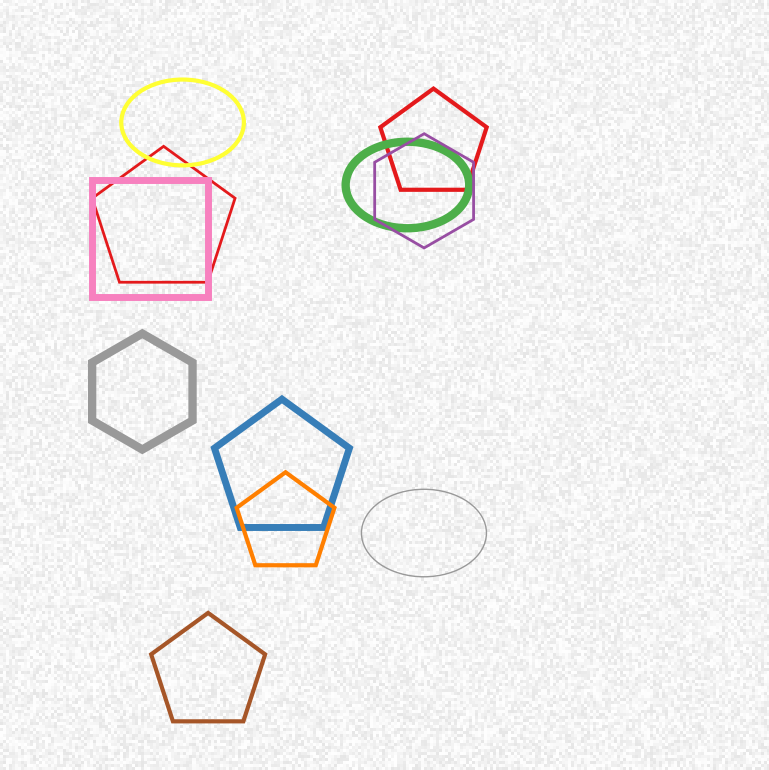[{"shape": "pentagon", "thickness": 1, "radius": 0.49, "center": [0.213, 0.712]}, {"shape": "pentagon", "thickness": 1.5, "radius": 0.36, "center": [0.563, 0.812]}, {"shape": "pentagon", "thickness": 2.5, "radius": 0.46, "center": [0.366, 0.389]}, {"shape": "oval", "thickness": 3, "radius": 0.4, "center": [0.529, 0.76]}, {"shape": "hexagon", "thickness": 1, "radius": 0.37, "center": [0.551, 0.752]}, {"shape": "pentagon", "thickness": 1.5, "radius": 0.33, "center": [0.371, 0.32]}, {"shape": "oval", "thickness": 1.5, "radius": 0.4, "center": [0.237, 0.841]}, {"shape": "pentagon", "thickness": 1.5, "radius": 0.39, "center": [0.27, 0.126]}, {"shape": "square", "thickness": 2.5, "radius": 0.38, "center": [0.195, 0.69]}, {"shape": "hexagon", "thickness": 3, "radius": 0.38, "center": [0.185, 0.492]}, {"shape": "oval", "thickness": 0.5, "radius": 0.41, "center": [0.551, 0.308]}]